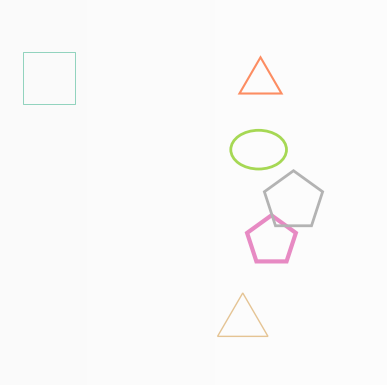[{"shape": "square", "thickness": 0.5, "radius": 0.34, "center": [0.126, 0.797]}, {"shape": "triangle", "thickness": 1.5, "radius": 0.31, "center": [0.672, 0.788]}, {"shape": "pentagon", "thickness": 3, "radius": 0.33, "center": [0.701, 0.375]}, {"shape": "oval", "thickness": 2, "radius": 0.36, "center": [0.667, 0.611]}, {"shape": "triangle", "thickness": 1, "radius": 0.38, "center": [0.626, 0.164]}, {"shape": "pentagon", "thickness": 2, "radius": 0.4, "center": [0.757, 0.478]}]